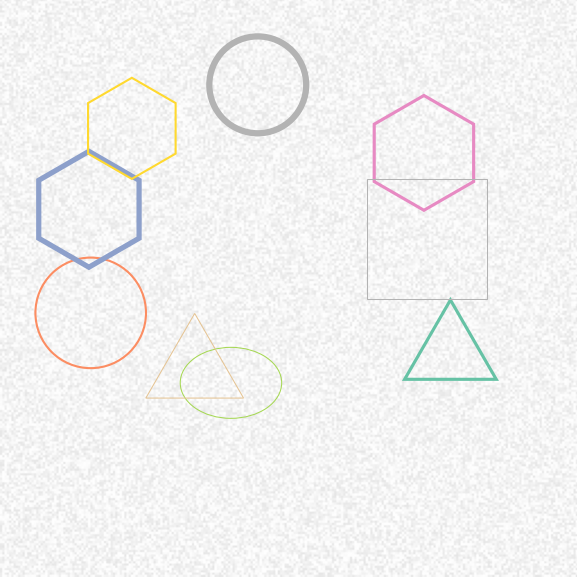[{"shape": "triangle", "thickness": 1.5, "radius": 0.46, "center": [0.78, 0.388]}, {"shape": "circle", "thickness": 1, "radius": 0.48, "center": [0.157, 0.457]}, {"shape": "hexagon", "thickness": 2.5, "radius": 0.5, "center": [0.154, 0.637]}, {"shape": "hexagon", "thickness": 1.5, "radius": 0.5, "center": [0.734, 0.734]}, {"shape": "oval", "thickness": 0.5, "radius": 0.44, "center": [0.4, 0.336]}, {"shape": "hexagon", "thickness": 1, "radius": 0.44, "center": [0.228, 0.777]}, {"shape": "triangle", "thickness": 0.5, "radius": 0.49, "center": [0.337, 0.359]}, {"shape": "circle", "thickness": 3, "radius": 0.42, "center": [0.446, 0.852]}, {"shape": "square", "thickness": 0.5, "radius": 0.52, "center": [0.739, 0.586]}]